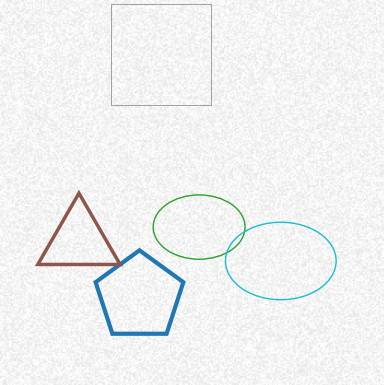[{"shape": "pentagon", "thickness": 3, "radius": 0.6, "center": [0.362, 0.23]}, {"shape": "oval", "thickness": 1, "radius": 0.6, "center": [0.517, 0.41]}, {"shape": "triangle", "thickness": 2.5, "radius": 0.62, "center": [0.205, 0.375]}, {"shape": "square", "thickness": 0.5, "radius": 0.66, "center": [0.418, 0.859]}, {"shape": "oval", "thickness": 1, "radius": 0.72, "center": [0.729, 0.322]}]